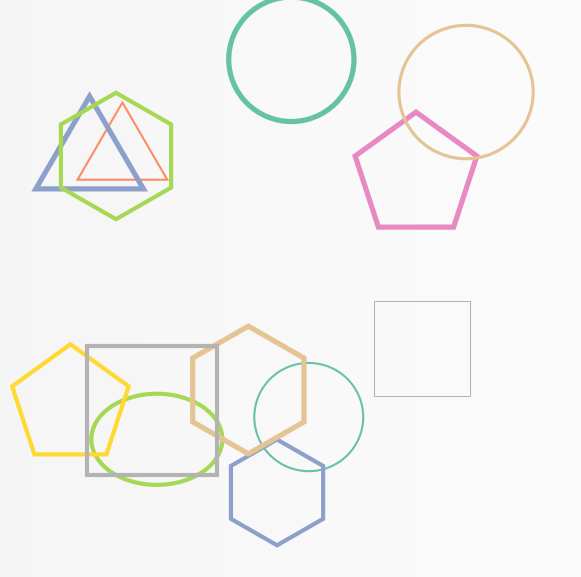[{"shape": "circle", "thickness": 1, "radius": 0.47, "center": [0.531, 0.277]}, {"shape": "circle", "thickness": 2.5, "radius": 0.54, "center": [0.501, 0.896]}, {"shape": "triangle", "thickness": 1, "radius": 0.45, "center": [0.211, 0.733]}, {"shape": "hexagon", "thickness": 2, "radius": 0.46, "center": [0.477, 0.146]}, {"shape": "triangle", "thickness": 2.5, "radius": 0.53, "center": [0.154, 0.725]}, {"shape": "pentagon", "thickness": 2.5, "radius": 0.55, "center": [0.716, 0.695]}, {"shape": "hexagon", "thickness": 2, "radius": 0.55, "center": [0.2, 0.729]}, {"shape": "oval", "thickness": 2, "radius": 0.56, "center": [0.27, 0.238]}, {"shape": "pentagon", "thickness": 2, "radius": 0.53, "center": [0.121, 0.298]}, {"shape": "circle", "thickness": 1.5, "radius": 0.58, "center": [0.802, 0.84]}, {"shape": "hexagon", "thickness": 2.5, "radius": 0.55, "center": [0.427, 0.324]}, {"shape": "square", "thickness": 0.5, "radius": 0.41, "center": [0.726, 0.395]}, {"shape": "square", "thickness": 2, "radius": 0.56, "center": [0.261, 0.288]}]